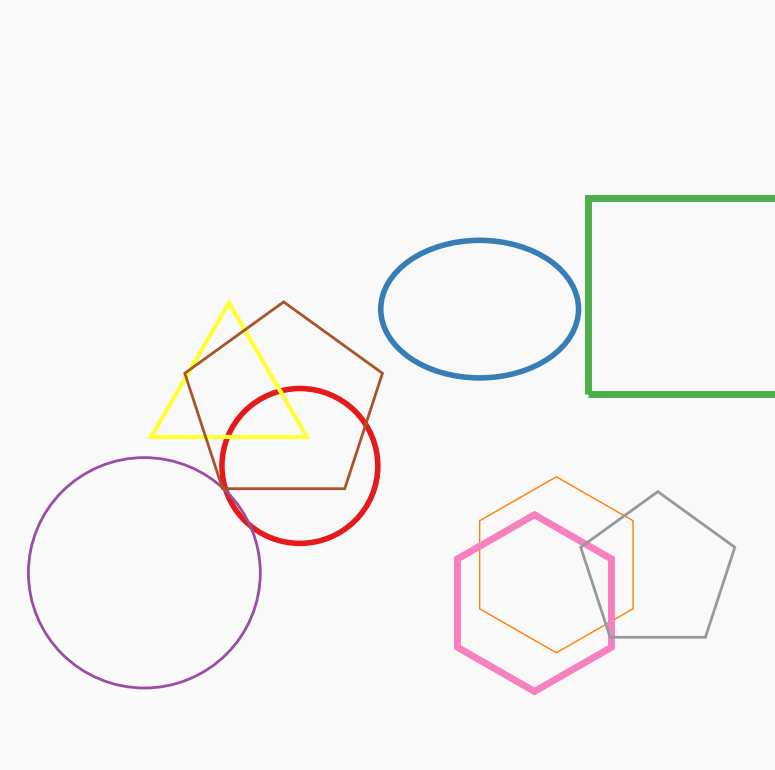[{"shape": "circle", "thickness": 2, "radius": 0.5, "center": [0.387, 0.395]}, {"shape": "oval", "thickness": 2, "radius": 0.64, "center": [0.619, 0.599]}, {"shape": "square", "thickness": 2.5, "radius": 0.64, "center": [0.886, 0.615]}, {"shape": "circle", "thickness": 1, "radius": 0.75, "center": [0.186, 0.256]}, {"shape": "hexagon", "thickness": 0.5, "radius": 0.57, "center": [0.718, 0.267]}, {"shape": "triangle", "thickness": 1.5, "radius": 0.58, "center": [0.295, 0.491]}, {"shape": "pentagon", "thickness": 1, "radius": 0.67, "center": [0.366, 0.474]}, {"shape": "hexagon", "thickness": 2.5, "radius": 0.57, "center": [0.69, 0.217]}, {"shape": "pentagon", "thickness": 1, "radius": 0.52, "center": [0.849, 0.257]}]